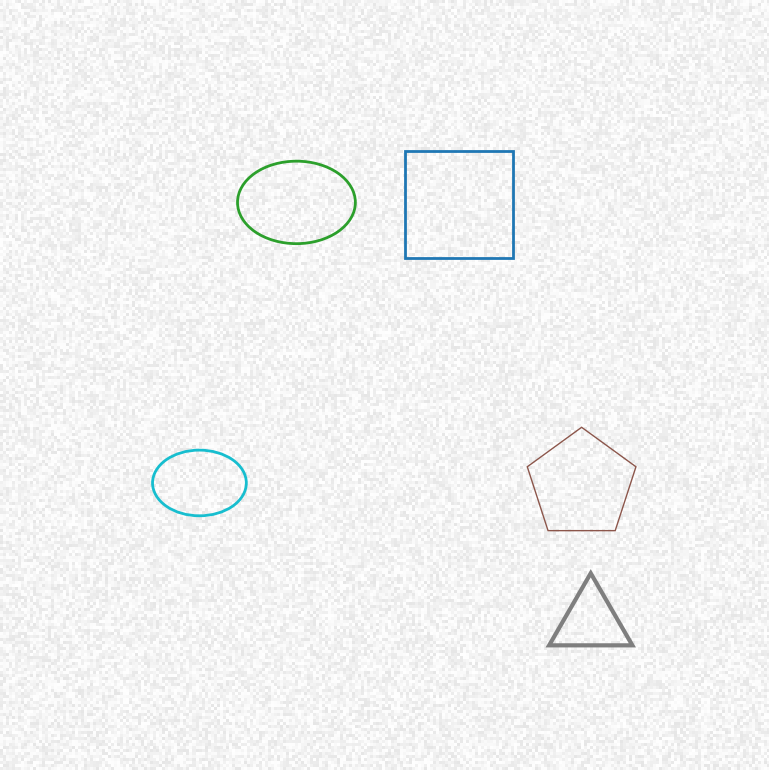[{"shape": "square", "thickness": 1, "radius": 0.35, "center": [0.596, 0.735]}, {"shape": "oval", "thickness": 1, "radius": 0.38, "center": [0.385, 0.737]}, {"shape": "pentagon", "thickness": 0.5, "radius": 0.37, "center": [0.755, 0.371]}, {"shape": "triangle", "thickness": 1.5, "radius": 0.31, "center": [0.767, 0.193]}, {"shape": "oval", "thickness": 1, "radius": 0.3, "center": [0.259, 0.373]}]